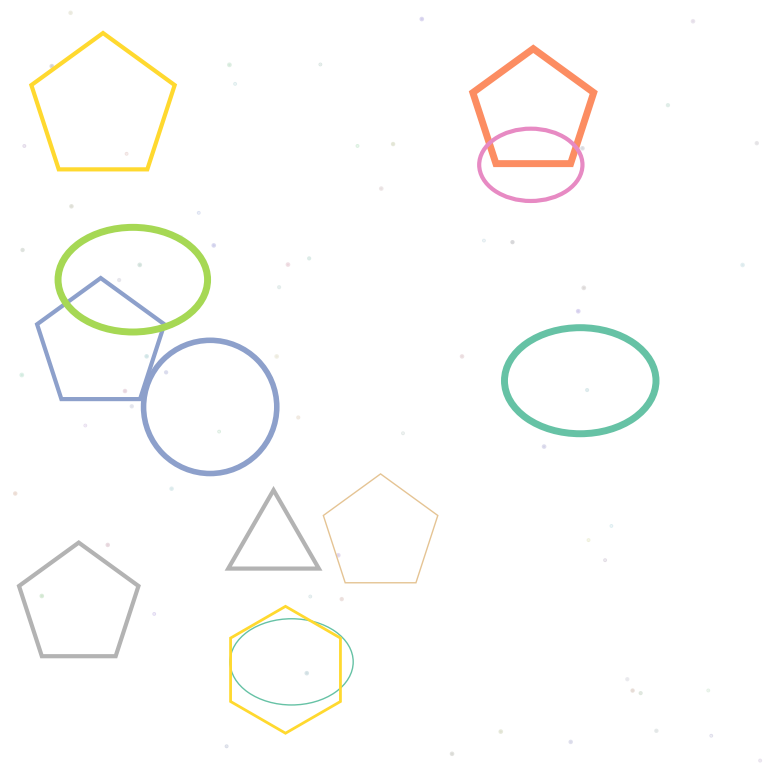[{"shape": "oval", "thickness": 0.5, "radius": 0.4, "center": [0.379, 0.14]}, {"shape": "oval", "thickness": 2.5, "radius": 0.49, "center": [0.754, 0.506]}, {"shape": "pentagon", "thickness": 2.5, "radius": 0.41, "center": [0.693, 0.854]}, {"shape": "circle", "thickness": 2, "radius": 0.43, "center": [0.273, 0.472]}, {"shape": "pentagon", "thickness": 1.5, "radius": 0.43, "center": [0.131, 0.552]}, {"shape": "oval", "thickness": 1.5, "radius": 0.34, "center": [0.689, 0.786]}, {"shape": "oval", "thickness": 2.5, "radius": 0.49, "center": [0.172, 0.637]}, {"shape": "hexagon", "thickness": 1, "radius": 0.41, "center": [0.371, 0.13]}, {"shape": "pentagon", "thickness": 1.5, "radius": 0.49, "center": [0.134, 0.859]}, {"shape": "pentagon", "thickness": 0.5, "radius": 0.39, "center": [0.494, 0.306]}, {"shape": "triangle", "thickness": 1.5, "radius": 0.34, "center": [0.355, 0.296]}, {"shape": "pentagon", "thickness": 1.5, "radius": 0.41, "center": [0.102, 0.214]}]